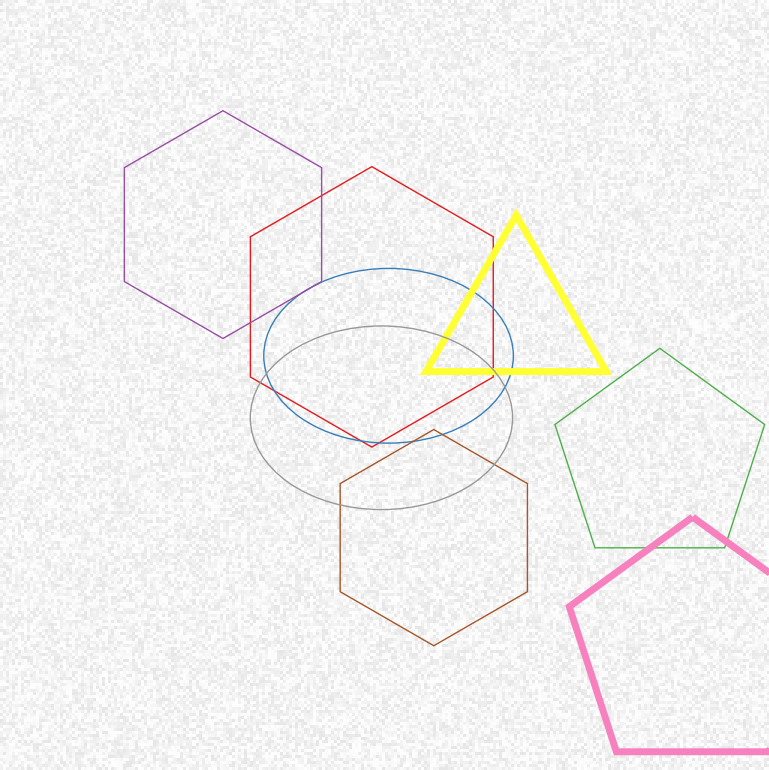[{"shape": "hexagon", "thickness": 0.5, "radius": 0.91, "center": [0.483, 0.601]}, {"shape": "oval", "thickness": 0.5, "radius": 0.81, "center": [0.505, 0.538]}, {"shape": "pentagon", "thickness": 0.5, "radius": 0.72, "center": [0.857, 0.404]}, {"shape": "hexagon", "thickness": 0.5, "radius": 0.74, "center": [0.29, 0.708]}, {"shape": "triangle", "thickness": 2.5, "radius": 0.68, "center": [0.67, 0.585]}, {"shape": "hexagon", "thickness": 0.5, "radius": 0.7, "center": [0.563, 0.302]}, {"shape": "pentagon", "thickness": 2.5, "radius": 0.84, "center": [0.9, 0.16]}, {"shape": "oval", "thickness": 0.5, "radius": 0.85, "center": [0.495, 0.457]}]